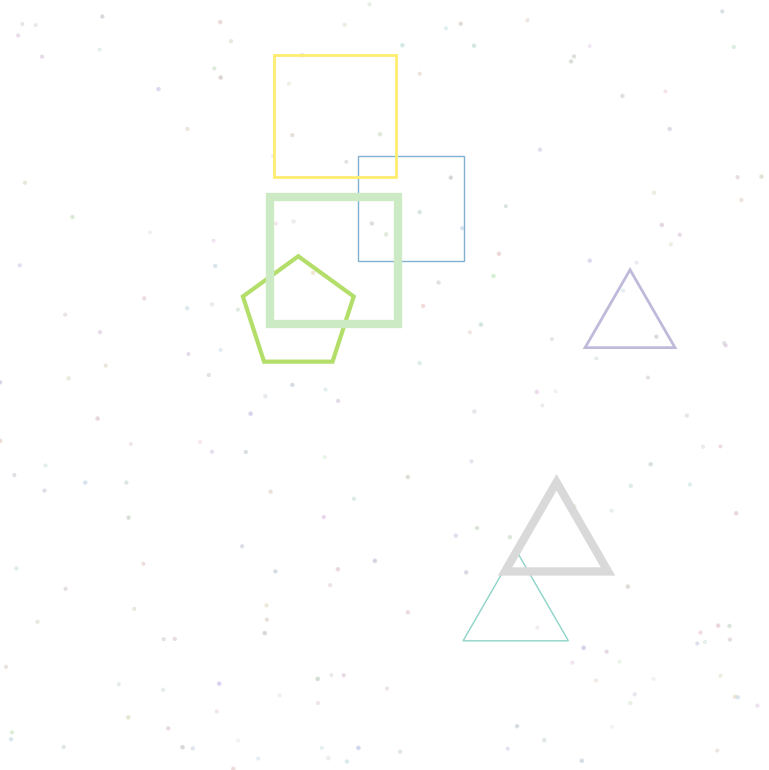[{"shape": "triangle", "thickness": 0.5, "radius": 0.39, "center": [0.67, 0.207]}, {"shape": "triangle", "thickness": 1, "radius": 0.34, "center": [0.818, 0.582]}, {"shape": "square", "thickness": 0.5, "radius": 0.34, "center": [0.534, 0.729]}, {"shape": "pentagon", "thickness": 1.5, "radius": 0.38, "center": [0.387, 0.592]}, {"shape": "triangle", "thickness": 3, "radius": 0.39, "center": [0.723, 0.296]}, {"shape": "square", "thickness": 3, "radius": 0.41, "center": [0.434, 0.662]}, {"shape": "square", "thickness": 1, "radius": 0.4, "center": [0.435, 0.849]}]